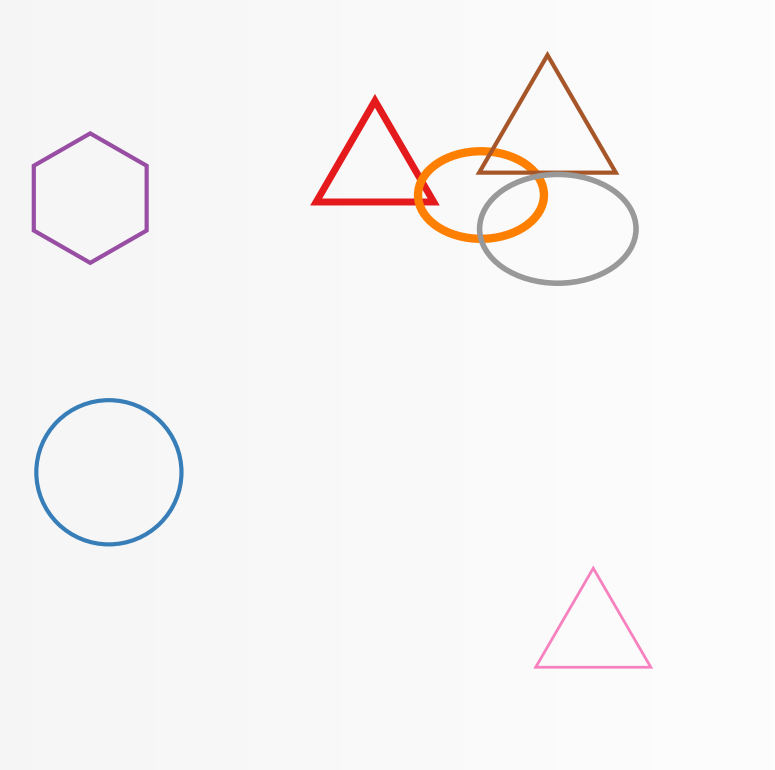[{"shape": "triangle", "thickness": 2.5, "radius": 0.44, "center": [0.484, 0.781]}, {"shape": "circle", "thickness": 1.5, "radius": 0.47, "center": [0.14, 0.387]}, {"shape": "hexagon", "thickness": 1.5, "radius": 0.42, "center": [0.116, 0.743]}, {"shape": "oval", "thickness": 3, "radius": 0.41, "center": [0.621, 0.747]}, {"shape": "triangle", "thickness": 1.5, "radius": 0.51, "center": [0.706, 0.827]}, {"shape": "triangle", "thickness": 1, "radius": 0.43, "center": [0.765, 0.176]}, {"shape": "oval", "thickness": 2, "radius": 0.5, "center": [0.72, 0.703]}]